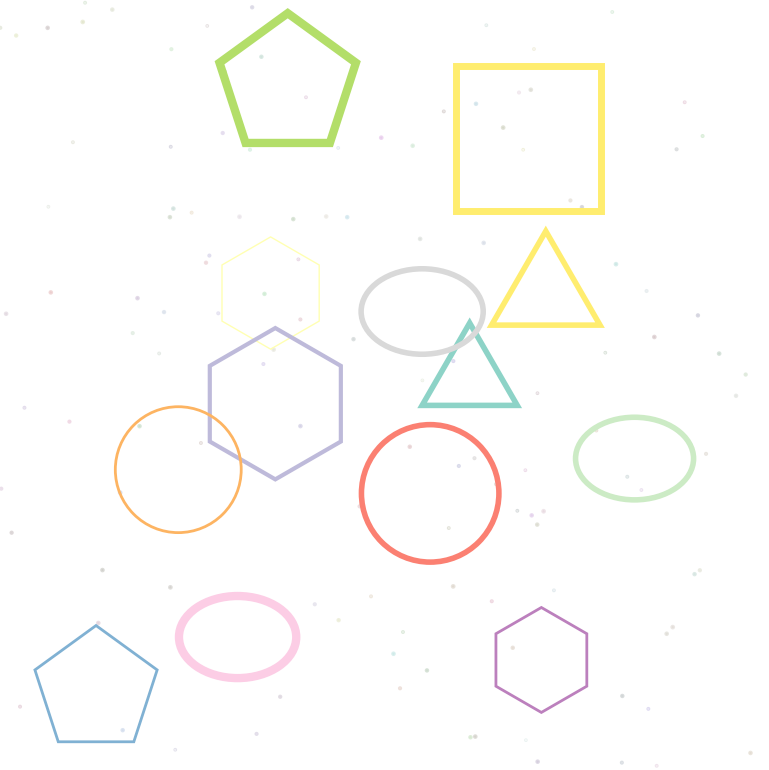[{"shape": "triangle", "thickness": 2, "radius": 0.36, "center": [0.61, 0.509]}, {"shape": "hexagon", "thickness": 0.5, "radius": 0.36, "center": [0.351, 0.619]}, {"shape": "hexagon", "thickness": 1.5, "radius": 0.49, "center": [0.358, 0.476]}, {"shape": "circle", "thickness": 2, "radius": 0.45, "center": [0.559, 0.359]}, {"shape": "pentagon", "thickness": 1, "radius": 0.42, "center": [0.125, 0.104]}, {"shape": "circle", "thickness": 1, "radius": 0.41, "center": [0.232, 0.39]}, {"shape": "pentagon", "thickness": 3, "radius": 0.47, "center": [0.374, 0.89]}, {"shape": "oval", "thickness": 3, "radius": 0.38, "center": [0.309, 0.173]}, {"shape": "oval", "thickness": 2, "radius": 0.4, "center": [0.548, 0.595]}, {"shape": "hexagon", "thickness": 1, "radius": 0.34, "center": [0.703, 0.143]}, {"shape": "oval", "thickness": 2, "radius": 0.38, "center": [0.824, 0.404]}, {"shape": "triangle", "thickness": 2, "radius": 0.41, "center": [0.709, 0.618]}, {"shape": "square", "thickness": 2.5, "radius": 0.47, "center": [0.686, 0.82]}]